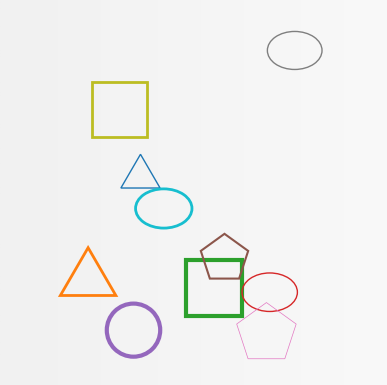[{"shape": "triangle", "thickness": 1, "radius": 0.29, "center": [0.363, 0.541]}, {"shape": "triangle", "thickness": 2, "radius": 0.41, "center": [0.227, 0.274]}, {"shape": "square", "thickness": 3, "radius": 0.36, "center": [0.552, 0.252]}, {"shape": "oval", "thickness": 1, "radius": 0.36, "center": [0.696, 0.241]}, {"shape": "circle", "thickness": 3, "radius": 0.34, "center": [0.345, 0.142]}, {"shape": "pentagon", "thickness": 1.5, "radius": 0.32, "center": [0.579, 0.328]}, {"shape": "pentagon", "thickness": 0.5, "radius": 0.4, "center": [0.688, 0.133]}, {"shape": "oval", "thickness": 1, "radius": 0.35, "center": [0.761, 0.869]}, {"shape": "square", "thickness": 2, "radius": 0.36, "center": [0.309, 0.715]}, {"shape": "oval", "thickness": 2, "radius": 0.36, "center": [0.423, 0.458]}]